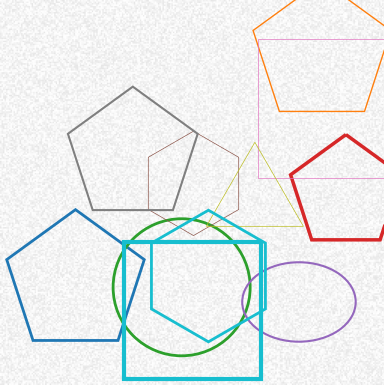[{"shape": "pentagon", "thickness": 2, "radius": 0.94, "center": [0.196, 0.268]}, {"shape": "pentagon", "thickness": 1, "radius": 0.94, "center": [0.836, 0.863]}, {"shape": "circle", "thickness": 2, "radius": 0.89, "center": [0.472, 0.254]}, {"shape": "pentagon", "thickness": 2.5, "radius": 0.76, "center": [0.898, 0.499]}, {"shape": "oval", "thickness": 1.5, "radius": 0.74, "center": [0.777, 0.216]}, {"shape": "hexagon", "thickness": 0.5, "radius": 0.68, "center": [0.503, 0.524]}, {"shape": "square", "thickness": 0.5, "radius": 0.9, "center": [0.85, 0.718]}, {"shape": "pentagon", "thickness": 1.5, "radius": 0.89, "center": [0.345, 0.598]}, {"shape": "triangle", "thickness": 0.5, "radius": 0.73, "center": [0.662, 0.485]}, {"shape": "square", "thickness": 3, "radius": 0.89, "center": [0.499, 0.194]}, {"shape": "hexagon", "thickness": 2, "radius": 0.85, "center": [0.541, 0.283]}]